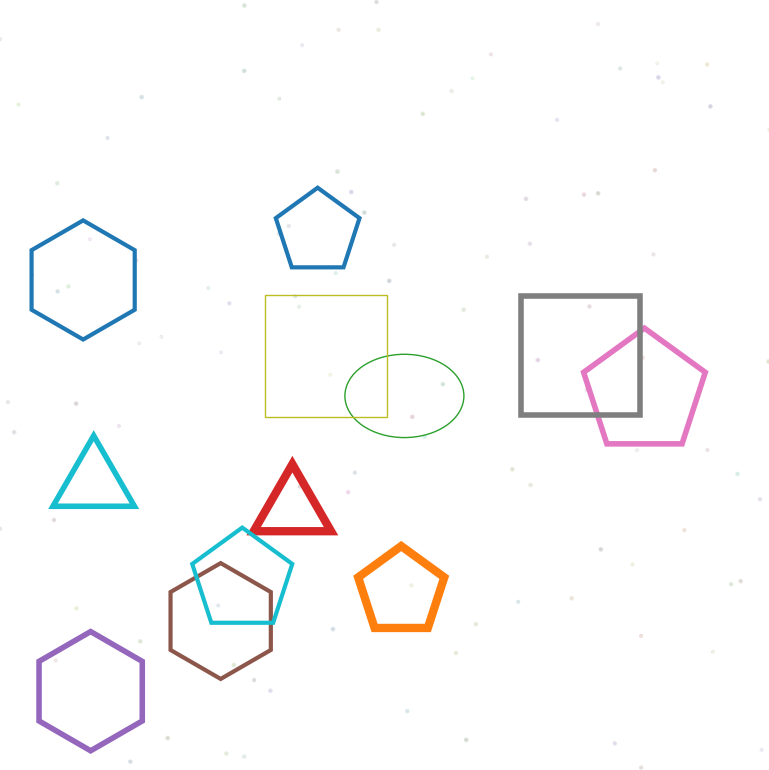[{"shape": "pentagon", "thickness": 1.5, "radius": 0.29, "center": [0.413, 0.699]}, {"shape": "hexagon", "thickness": 1.5, "radius": 0.39, "center": [0.108, 0.636]}, {"shape": "pentagon", "thickness": 3, "radius": 0.29, "center": [0.521, 0.232]}, {"shape": "oval", "thickness": 0.5, "radius": 0.39, "center": [0.525, 0.486]}, {"shape": "triangle", "thickness": 3, "radius": 0.29, "center": [0.38, 0.339]}, {"shape": "hexagon", "thickness": 2, "radius": 0.39, "center": [0.118, 0.102]}, {"shape": "hexagon", "thickness": 1.5, "radius": 0.38, "center": [0.287, 0.193]}, {"shape": "pentagon", "thickness": 2, "radius": 0.42, "center": [0.837, 0.491]}, {"shape": "square", "thickness": 2, "radius": 0.39, "center": [0.754, 0.538]}, {"shape": "square", "thickness": 0.5, "radius": 0.4, "center": [0.424, 0.537]}, {"shape": "triangle", "thickness": 2, "radius": 0.31, "center": [0.122, 0.373]}, {"shape": "pentagon", "thickness": 1.5, "radius": 0.34, "center": [0.315, 0.246]}]